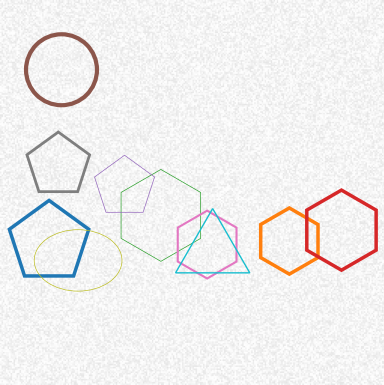[{"shape": "pentagon", "thickness": 2.5, "radius": 0.54, "center": [0.127, 0.371]}, {"shape": "hexagon", "thickness": 2.5, "radius": 0.43, "center": [0.752, 0.374]}, {"shape": "hexagon", "thickness": 0.5, "radius": 0.6, "center": [0.418, 0.441]}, {"shape": "hexagon", "thickness": 2.5, "radius": 0.52, "center": [0.887, 0.402]}, {"shape": "pentagon", "thickness": 0.5, "radius": 0.41, "center": [0.323, 0.515]}, {"shape": "circle", "thickness": 3, "radius": 0.46, "center": [0.16, 0.819]}, {"shape": "hexagon", "thickness": 1.5, "radius": 0.44, "center": [0.538, 0.365]}, {"shape": "pentagon", "thickness": 2, "radius": 0.43, "center": [0.151, 0.571]}, {"shape": "oval", "thickness": 0.5, "radius": 0.57, "center": [0.203, 0.324]}, {"shape": "triangle", "thickness": 1, "radius": 0.56, "center": [0.552, 0.347]}]